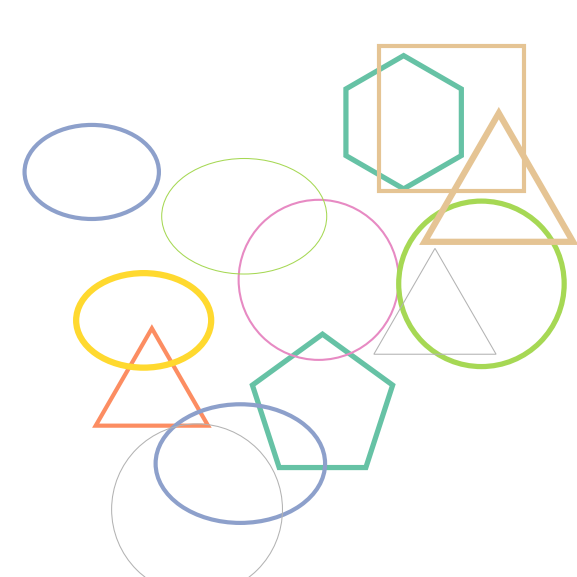[{"shape": "hexagon", "thickness": 2.5, "radius": 0.58, "center": [0.699, 0.787]}, {"shape": "pentagon", "thickness": 2.5, "radius": 0.64, "center": [0.558, 0.293]}, {"shape": "triangle", "thickness": 2, "radius": 0.56, "center": [0.263, 0.318]}, {"shape": "oval", "thickness": 2, "radius": 0.73, "center": [0.416, 0.196]}, {"shape": "oval", "thickness": 2, "radius": 0.58, "center": [0.159, 0.701]}, {"shape": "circle", "thickness": 1, "radius": 0.69, "center": [0.552, 0.515]}, {"shape": "circle", "thickness": 2.5, "radius": 0.72, "center": [0.834, 0.508]}, {"shape": "oval", "thickness": 0.5, "radius": 0.71, "center": [0.423, 0.625]}, {"shape": "oval", "thickness": 3, "radius": 0.58, "center": [0.249, 0.444]}, {"shape": "square", "thickness": 2, "radius": 0.63, "center": [0.781, 0.794]}, {"shape": "triangle", "thickness": 3, "radius": 0.74, "center": [0.864, 0.655]}, {"shape": "circle", "thickness": 0.5, "radius": 0.74, "center": [0.341, 0.117]}, {"shape": "triangle", "thickness": 0.5, "radius": 0.61, "center": [0.753, 0.447]}]